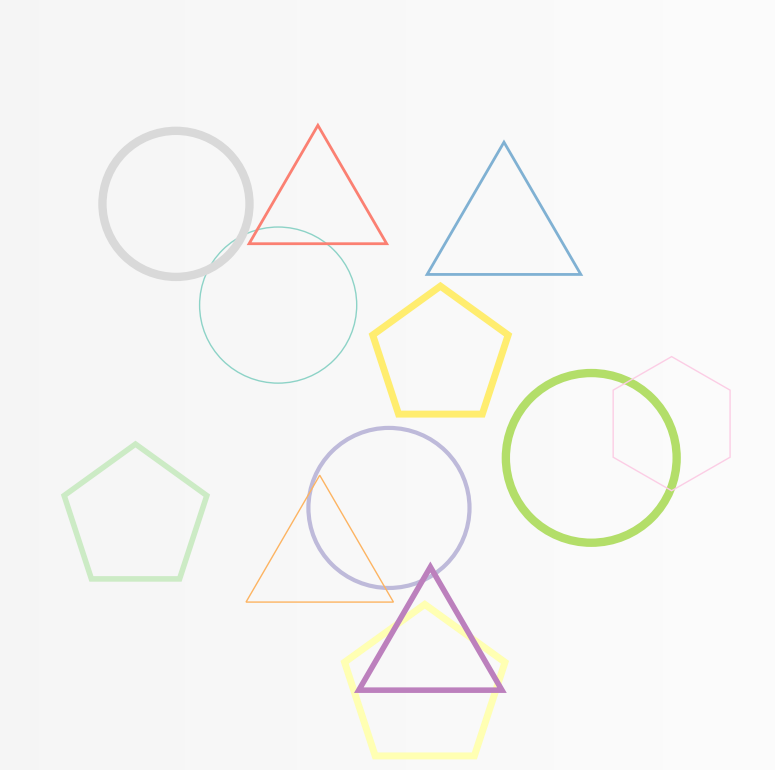[{"shape": "circle", "thickness": 0.5, "radius": 0.51, "center": [0.359, 0.604]}, {"shape": "pentagon", "thickness": 2.5, "radius": 0.54, "center": [0.548, 0.106]}, {"shape": "circle", "thickness": 1.5, "radius": 0.52, "center": [0.502, 0.34]}, {"shape": "triangle", "thickness": 1, "radius": 0.51, "center": [0.41, 0.735]}, {"shape": "triangle", "thickness": 1, "radius": 0.57, "center": [0.65, 0.701]}, {"shape": "triangle", "thickness": 0.5, "radius": 0.55, "center": [0.413, 0.273]}, {"shape": "circle", "thickness": 3, "radius": 0.55, "center": [0.763, 0.405]}, {"shape": "hexagon", "thickness": 0.5, "radius": 0.44, "center": [0.867, 0.45]}, {"shape": "circle", "thickness": 3, "radius": 0.47, "center": [0.227, 0.735]}, {"shape": "triangle", "thickness": 2, "radius": 0.53, "center": [0.555, 0.157]}, {"shape": "pentagon", "thickness": 2, "radius": 0.48, "center": [0.175, 0.326]}, {"shape": "pentagon", "thickness": 2.5, "radius": 0.46, "center": [0.568, 0.537]}]